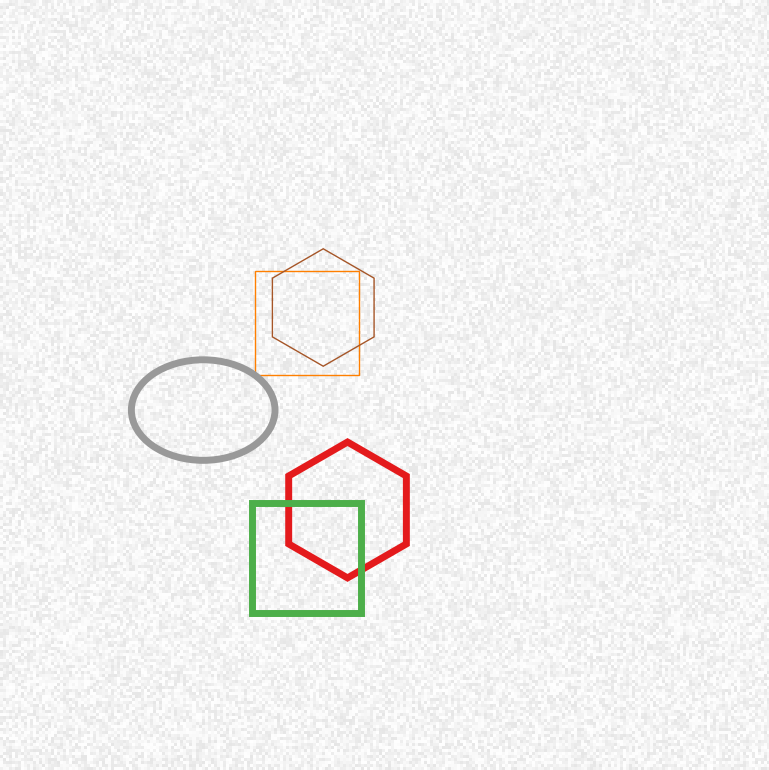[{"shape": "hexagon", "thickness": 2.5, "radius": 0.44, "center": [0.451, 0.338]}, {"shape": "square", "thickness": 2.5, "radius": 0.36, "center": [0.398, 0.275]}, {"shape": "square", "thickness": 0.5, "radius": 0.34, "center": [0.399, 0.58]}, {"shape": "hexagon", "thickness": 0.5, "radius": 0.38, "center": [0.42, 0.601]}, {"shape": "oval", "thickness": 2.5, "radius": 0.47, "center": [0.264, 0.467]}]